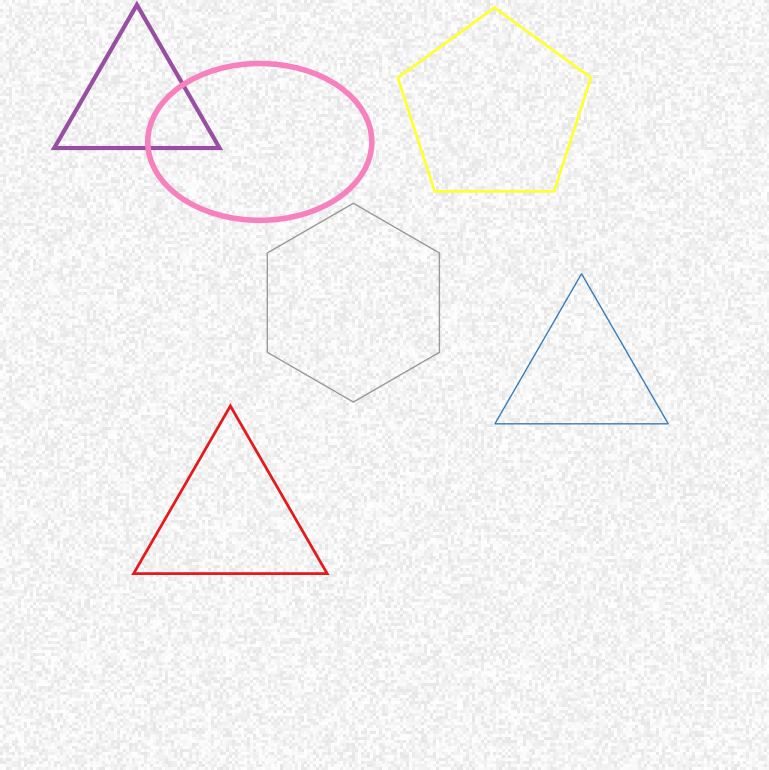[{"shape": "triangle", "thickness": 1, "radius": 0.73, "center": [0.299, 0.328]}, {"shape": "triangle", "thickness": 0.5, "radius": 0.65, "center": [0.755, 0.515]}, {"shape": "triangle", "thickness": 1.5, "radius": 0.62, "center": [0.178, 0.87]}, {"shape": "pentagon", "thickness": 1, "radius": 0.66, "center": [0.642, 0.858]}, {"shape": "oval", "thickness": 2, "radius": 0.73, "center": [0.337, 0.816]}, {"shape": "hexagon", "thickness": 0.5, "radius": 0.65, "center": [0.459, 0.607]}]